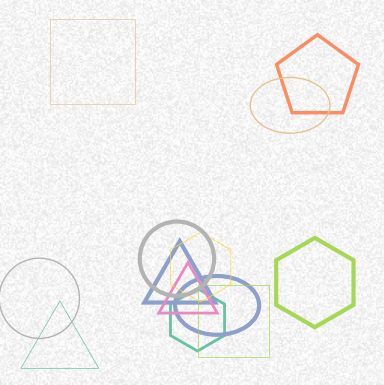[{"shape": "triangle", "thickness": 0.5, "radius": 0.58, "center": [0.155, 0.102]}, {"shape": "hexagon", "thickness": 2, "radius": 0.41, "center": [0.513, 0.169]}, {"shape": "pentagon", "thickness": 2.5, "radius": 0.56, "center": [0.825, 0.798]}, {"shape": "triangle", "thickness": 3, "radius": 0.53, "center": [0.467, 0.267]}, {"shape": "oval", "thickness": 3, "radius": 0.55, "center": [0.564, 0.207]}, {"shape": "triangle", "thickness": 2, "radius": 0.44, "center": [0.488, 0.231]}, {"shape": "hexagon", "thickness": 3, "radius": 0.58, "center": [0.818, 0.266]}, {"shape": "square", "thickness": 0.5, "radius": 0.46, "center": [0.606, 0.166]}, {"shape": "hexagon", "thickness": 0.5, "radius": 0.45, "center": [0.521, 0.306]}, {"shape": "square", "thickness": 0.5, "radius": 0.55, "center": [0.24, 0.84]}, {"shape": "oval", "thickness": 1, "radius": 0.52, "center": [0.753, 0.726]}, {"shape": "circle", "thickness": 3, "radius": 0.48, "center": [0.46, 0.328]}, {"shape": "circle", "thickness": 1, "radius": 0.52, "center": [0.102, 0.225]}]